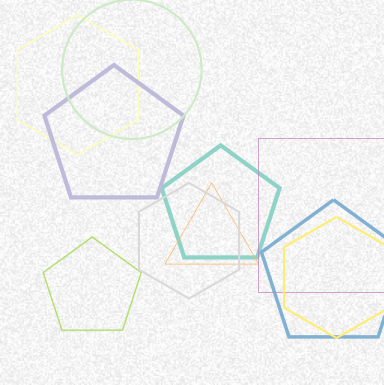[{"shape": "pentagon", "thickness": 3, "radius": 0.8, "center": [0.573, 0.462]}, {"shape": "hexagon", "thickness": 1, "radius": 0.91, "center": [0.202, 0.78]}, {"shape": "pentagon", "thickness": 3, "radius": 0.95, "center": [0.296, 0.641]}, {"shape": "pentagon", "thickness": 2.5, "radius": 0.98, "center": [0.866, 0.284]}, {"shape": "triangle", "thickness": 0.5, "radius": 0.7, "center": [0.55, 0.384]}, {"shape": "pentagon", "thickness": 1, "radius": 0.67, "center": [0.24, 0.251]}, {"shape": "hexagon", "thickness": 1.5, "radius": 0.75, "center": [0.491, 0.375]}, {"shape": "square", "thickness": 0.5, "radius": 1.0, "center": [0.869, 0.441]}, {"shape": "circle", "thickness": 1.5, "radius": 0.91, "center": [0.343, 0.82]}, {"shape": "hexagon", "thickness": 1.5, "radius": 0.79, "center": [0.874, 0.279]}]